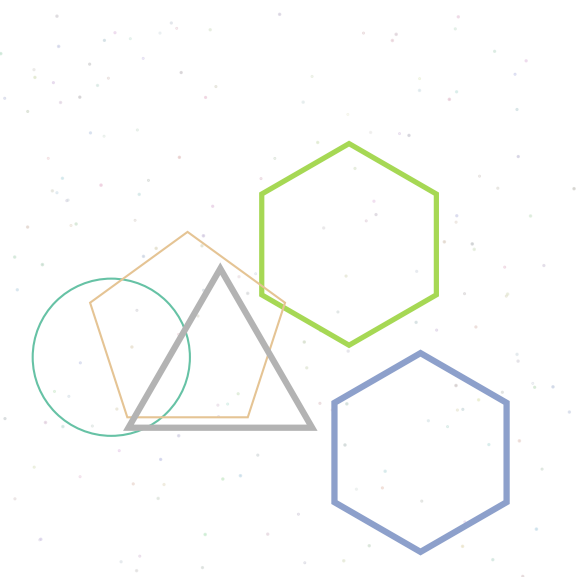[{"shape": "circle", "thickness": 1, "radius": 0.68, "center": [0.193, 0.381]}, {"shape": "hexagon", "thickness": 3, "radius": 0.86, "center": [0.728, 0.216]}, {"shape": "hexagon", "thickness": 2.5, "radius": 0.87, "center": [0.604, 0.576]}, {"shape": "pentagon", "thickness": 1, "radius": 0.89, "center": [0.325, 0.42]}, {"shape": "triangle", "thickness": 3, "radius": 0.92, "center": [0.381, 0.35]}]